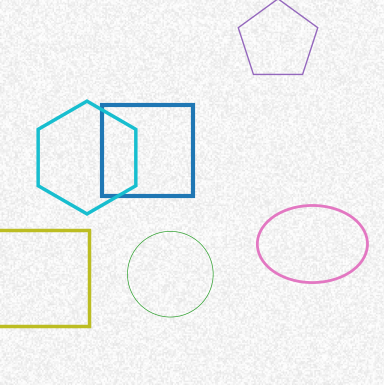[{"shape": "square", "thickness": 3, "radius": 0.59, "center": [0.382, 0.61]}, {"shape": "circle", "thickness": 0.5, "radius": 0.56, "center": [0.442, 0.288]}, {"shape": "pentagon", "thickness": 1, "radius": 0.54, "center": [0.722, 0.895]}, {"shape": "oval", "thickness": 2, "radius": 0.72, "center": [0.811, 0.366]}, {"shape": "square", "thickness": 2.5, "radius": 0.62, "center": [0.107, 0.278]}, {"shape": "hexagon", "thickness": 2.5, "radius": 0.73, "center": [0.226, 0.591]}]